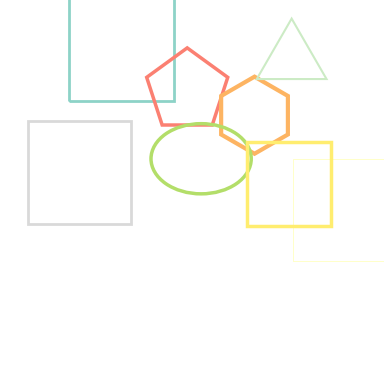[{"shape": "square", "thickness": 2, "radius": 0.68, "center": [0.316, 0.873]}, {"shape": "square", "thickness": 0.5, "radius": 0.66, "center": [0.893, 0.454]}, {"shape": "pentagon", "thickness": 2.5, "radius": 0.55, "center": [0.486, 0.765]}, {"shape": "hexagon", "thickness": 3, "radius": 0.5, "center": [0.661, 0.701]}, {"shape": "oval", "thickness": 2.5, "radius": 0.65, "center": [0.522, 0.588]}, {"shape": "square", "thickness": 2, "radius": 0.67, "center": [0.206, 0.552]}, {"shape": "triangle", "thickness": 1.5, "radius": 0.52, "center": [0.757, 0.847]}, {"shape": "square", "thickness": 2.5, "radius": 0.55, "center": [0.751, 0.521]}]